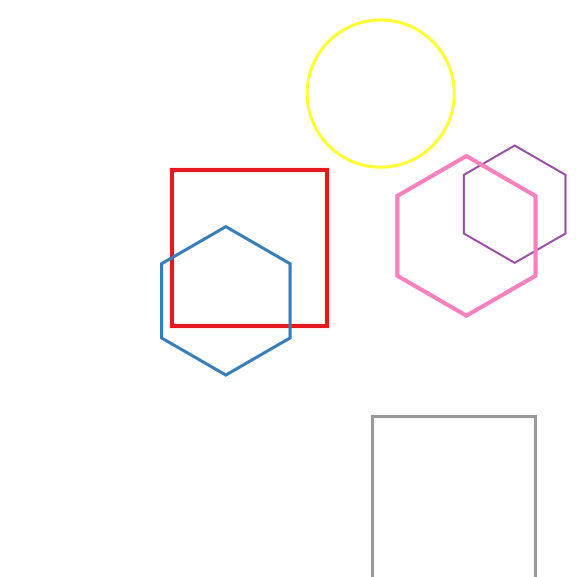[{"shape": "square", "thickness": 2, "radius": 0.67, "center": [0.432, 0.57]}, {"shape": "hexagon", "thickness": 1.5, "radius": 0.64, "center": [0.391, 0.478]}, {"shape": "hexagon", "thickness": 1, "radius": 0.51, "center": [0.891, 0.646]}, {"shape": "circle", "thickness": 1.5, "radius": 0.64, "center": [0.659, 0.837]}, {"shape": "hexagon", "thickness": 2, "radius": 0.69, "center": [0.808, 0.591]}, {"shape": "square", "thickness": 1.5, "radius": 0.71, "center": [0.785, 0.138]}]